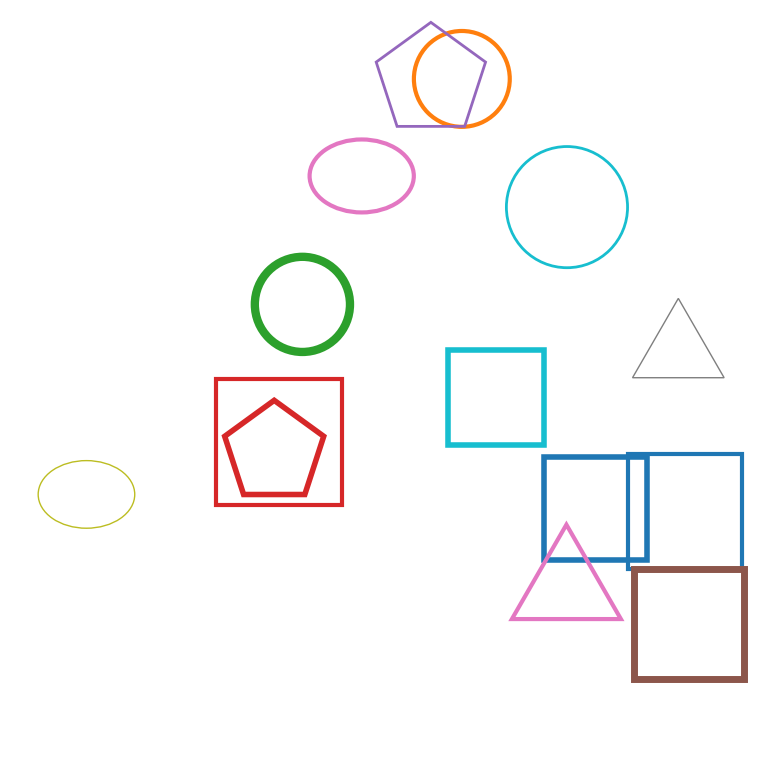[{"shape": "square", "thickness": 1.5, "radius": 0.37, "center": [0.89, 0.336]}, {"shape": "square", "thickness": 2, "radius": 0.34, "center": [0.773, 0.339]}, {"shape": "circle", "thickness": 1.5, "radius": 0.31, "center": [0.6, 0.898]}, {"shape": "circle", "thickness": 3, "radius": 0.31, "center": [0.393, 0.605]}, {"shape": "pentagon", "thickness": 2, "radius": 0.34, "center": [0.356, 0.412]}, {"shape": "square", "thickness": 1.5, "radius": 0.41, "center": [0.362, 0.426]}, {"shape": "pentagon", "thickness": 1, "radius": 0.37, "center": [0.56, 0.896]}, {"shape": "square", "thickness": 2.5, "radius": 0.36, "center": [0.895, 0.19]}, {"shape": "oval", "thickness": 1.5, "radius": 0.34, "center": [0.47, 0.771]}, {"shape": "triangle", "thickness": 1.5, "radius": 0.41, "center": [0.736, 0.237]}, {"shape": "triangle", "thickness": 0.5, "radius": 0.34, "center": [0.881, 0.544]}, {"shape": "oval", "thickness": 0.5, "radius": 0.31, "center": [0.112, 0.358]}, {"shape": "circle", "thickness": 1, "radius": 0.39, "center": [0.736, 0.731]}, {"shape": "square", "thickness": 2, "radius": 0.31, "center": [0.644, 0.484]}]